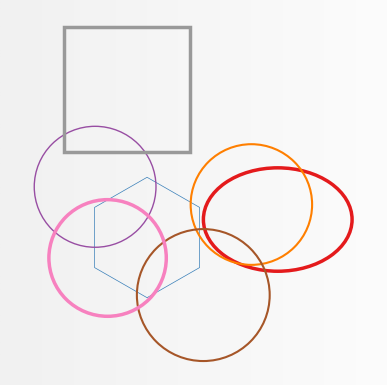[{"shape": "oval", "thickness": 2.5, "radius": 0.96, "center": [0.717, 0.43]}, {"shape": "hexagon", "thickness": 0.5, "radius": 0.78, "center": [0.38, 0.383]}, {"shape": "circle", "thickness": 1, "radius": 0.79, "center": [0.245, 0.515]}, {"shape": "circle", "thickness": 1.5, "radius": 0.78, "center": [0.649, 0.469]}, {"shape": "circle", "thickness": 1.5, "radius": 0.86, "center": [0.525, 0.234]}, {"shape": "circle", "thickness": 2.5, "radius": 0.76, "center": [0.278, 0.33]}, {"shape": "square", "thickness": 2.5, "radius": 0.81, "center": [0.327, 0.768]}]